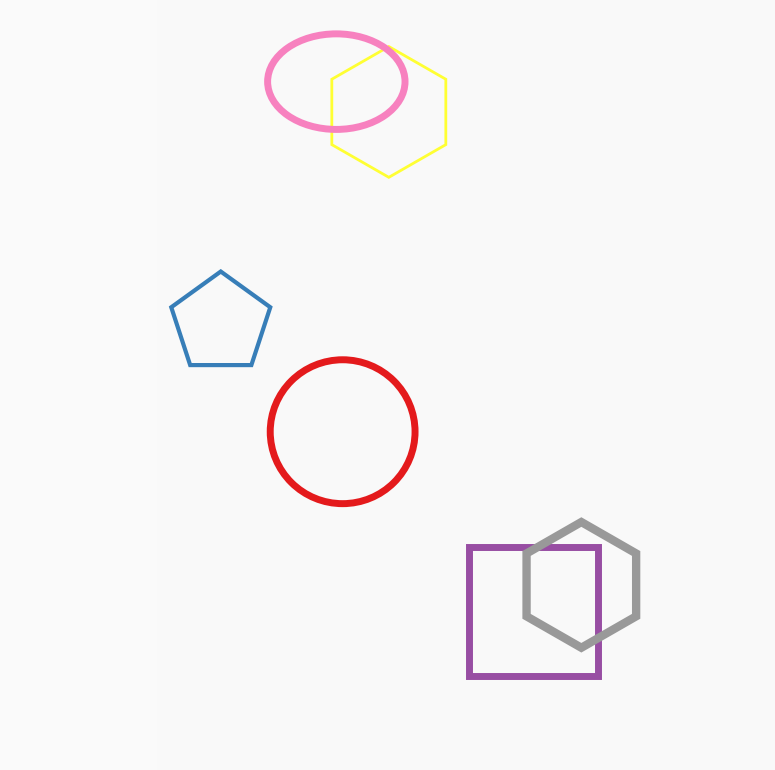[{"shape": "circle", "thickness": 2.5, "radius": 0.47, "center": [0.442, 0.439]}, {"shape": "pentagon", "thickness": 1.5, "radius": 0.34, "center": [0.285, 0.58]}, {"shape": "square", "thickness": 2.5, "radius": 0.42, "center": [0.688, 0.206]}, {"shape": "hexagon", "thickness": 1, "radius": 0.42, "center": [0.502, 0.855]}, {"shape": "oval", "thickness": 2.5, "radius": 0.44, "center": [0.434, 0.894]}, {"shape": "hexagon", "thickness": 3, "radius": 0.41, "center": [0.75, 0.24]}]